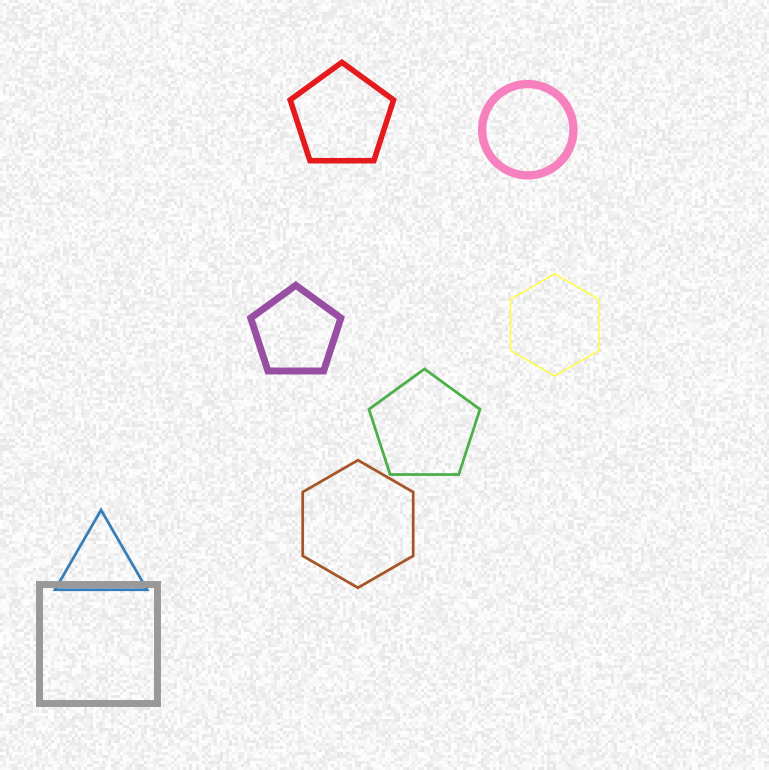[{"shape": "pentagon", "thickness": 2, "radius": 0.35, "center": [0.444, 0.848]}, {"shape": "triangle", "thickness": 1, "radius": 0.35, "center": [0.131, 0.269]}, {"shape": "pentagon", "thickness": 1, "radius": 0.38, "center": [0.551, 0.445]}, {"shape": "pentagon", "thickness": 2.5, "radius": 0.31, "center": [0.384, 0.568]}, {"shape": "hexagon", "thickness": 0.5, "radius": 0.33, "center": [0.72, 0.578]}, {"shape": "hexagon", "thickness": 1, "radius": 0.41, "center": [0.465, 0.32]}, {"shape": "circle", "thickness": 3, "radius": 0.3, "center": [0.685, 0.832]}, {"shape": "square", "thickness": 2.5, "radius": 0.38, "center": [0.127, 0.164]}]